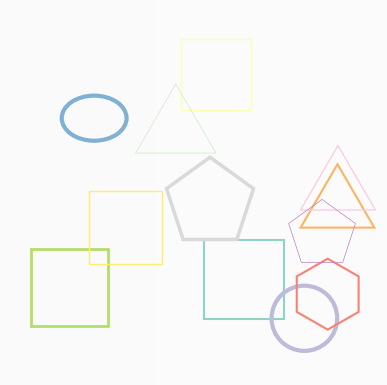[{"shape": "square", "thickness": 1.5, "radius": 0.52, "center": [0.631, 0.274]}, {"shape": "square", "thickness": 1, "radius": 0.46, "center": [0.558, 0.807]}, {"shape": "circle", "thickness": 3, "radius": 0.42, "center": [0.786, 0.173]}, {"shape": "hexagon", "thickness": 1.5, "radius": 0.46, "center": [0.846, 0.236]}, {"shape": "oval", "thickness": 3, "radius": 0.42, "center": [0.243, 0.693]}, {"shape": "triangle", "thickness": 1.5, "radius": 0.55, "center": [0.871, 0.464]}, {"shape": "square", "thickness": 2, "radius": 0.5, "center": [0.179, 0.252]}, {"shape": "triangle", "thickness": 1, "radius": 0.56, "center": [0.872, 0.51]}, {"shape": "pentagon", "thickness": 2.5, "radius": 0.59, "center": [0.542, 0.474]}, {"shape": "pentagon", "thickness": 0.5, "radius": 0.45, "center": [0.831, 0.391]}, {"shape": "triangle", "thickness": 0.5, "radius": 0.6, "center": [0.454, 0.662]}, {"shape": "square", "thickness": 1, "radius": 0.47, "center": [0.324, 0.409]}]